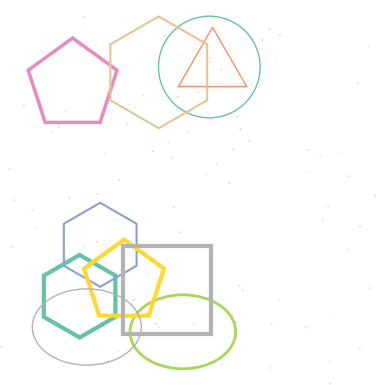[{"shape": "circle", "thickness": 1, "radius": 0.66, "center": [0.544, 0.826]}, {"shape": "hexagon", "thickness": 3, "radius": 0.54, "center": [0.207, 0.231]}, {"shape": "triangle", "thickness": 1, "radius": 0.51, "center": [0.552, 0.826]}, {"shape": "hexagon", "thickness": 1.5, "radius": 0.55, "center": [0.26, 0.364]}, {"shape": "pentagon", "thickness": 2.5, "radius": 0.61, "center": [0.189, 0.78]}, {"shape": "oval", "thickness": 2, "radius": 0.69, "center": [0.475, 0.138]}, {"shape": "pentagon", "thickness": 3, "radius": 0.55, "center": [0.322, 0.269]}, {"shape": "hexagon", "thickness": 1.5, "radius": 0.73, "center": [0.412, 0.812]}, {"shape": "square", "thickness": 3, "radius": 0.57, "center": [0.434, 0.247]}, {"shape": "oval", "thickness": 1, "radius": 0.71, "center": [0.226, 0.151]}]